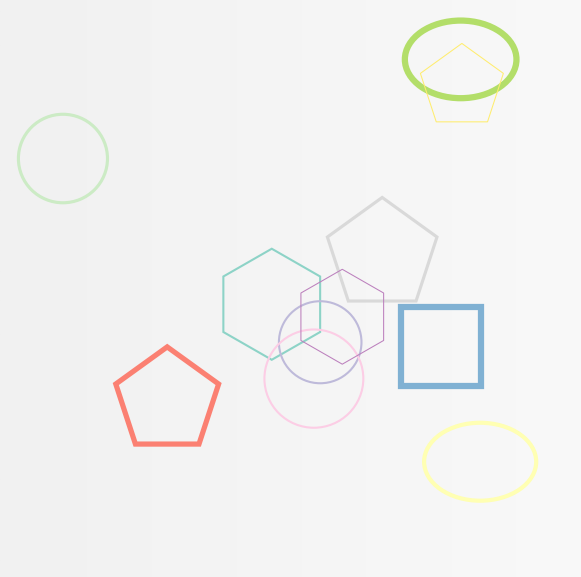[{"shape": "hexagon", "thickness": 1, "radius": 0.48, "center": [0.468, 0.472]}, {"shape": "oval", "thickness": 2, "radius": 0.48, "center": [0.826, 0.2]}, {"shape": "circle", "thickness": 1, "radius": 0.36, "center": [0.551, 0.407]}, {"shape": "pentagon", "thickness": 2.5, "radius": 0.47, "center": [0.288, 0.305]}, {"shape": "square", "thickness": 3, "radius": 0.34, "center": [0.758, 0.399]}, {"shape": "oval", "thickness": 3, "radius": 0.48, "center": [0.793, 0.896]}, {"shape": "circle", "thickness": 1, "radius": 0.43, "center": [0.54, 0.344]}, {"shape": "pentagon", "thickness": 1.5, "radius": 0.5, "center": [0.658, 0.558]}, {"shape": "hexagon", "thickness": 0.5, "radius": 0.41, "center": [0.589, 0.451]}, {"shape": "circle", "thickness": 1.5, "radius": 0.38, "center": [0.108, 0.725]}, {"shape": "pentagon", "thickness": 0.5, "radius": 0.38, "center": [0.795, 0.849]}]